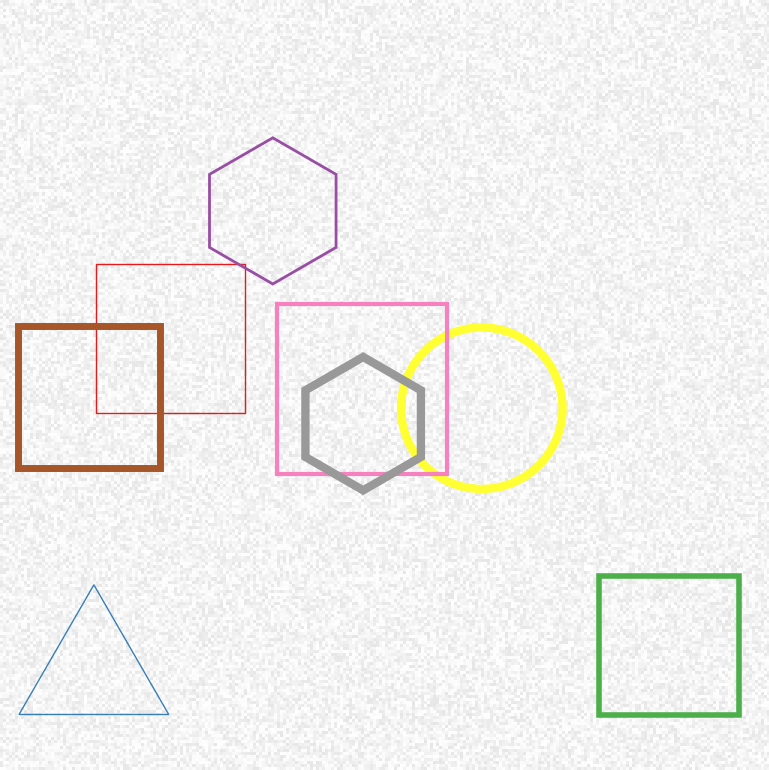[{"shape": "square", "thickness": 0.5, "radius": 0.48, "center": [0.221, 0.56]}, {"shape": "triangle", "thickness": 0.5, "radius": 0.56, "center": [0.122, 0.128]}, {"shape": "square", "thickness": 2, "radius": 0.45, "center": [0.869, 0.162]}, {"shape": "hexagon", "thickness": 1, "radius": 0.47, "center": [0.354, 0.726]}, {"shape": "circle", "thickness": 3, "radius": 0.52, "center": [0.626, 0.47]}, {"shape": "square", "thickness": 2.5, "radius": 0.46, "center": [0.116, 0.485]}, {"shape": "square", "thickness": 1.5, "radius": 0.55, "center": [0.47, 0.495]}, {"shape": "hexagon", "thickness": 3, "radius": 0.43, "center": [0.472, 0.45]}]